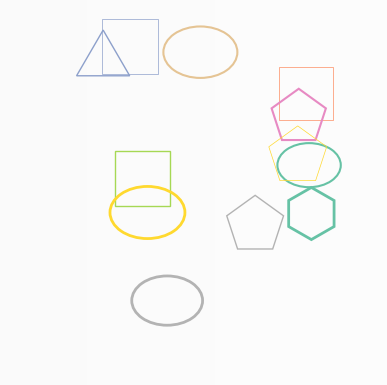[{"shape": "oval", "thickness": 1.5, "radius": 0.41, "center": [0.798, 0.571]}, {"shape": "hexagon", "thickness": 2, "radius": 0.34, "center": [0.804, 0.445]}, {"shape": "square", "thickness": 0.5, "radius": 0.35, "center": [0.789, 0.758]}, {"shape": "triangle", "thickness": 1, "radius": 0.4, "center": [0.266, 0.843]}, {"shape": "square", "thickness": 0.5, "radius": 0.36, "center": [0.335, 0.88]}, {"shape": "pentagon", "thickness": 1.5, "radius": 0.37, "center": [0.771, 0.696]}, {"shape": "square", "thickness": 1, "radius": 0.35, "center": [0.368, 0.536]}, {"shape": "oval", "thickness": 2, "radius": 0.48, "center": [0.381, 0.448]}, {"shape": "pentagon", "thickness": 0.5, "radius": 0.39, "center": [0.768, 0.594]}, {"shape": "oval", "thickness": 1.5, "radius": 0.48, "center": [0.517, 0.864]}, {"shape": "oval", "thickness": 2, "radius": 0.46, "center": [0.431, 0.219]}, {"shape": "pentagon", "thickness": 1, "radius": 0.39, "center": [0.658, 0.416]}]